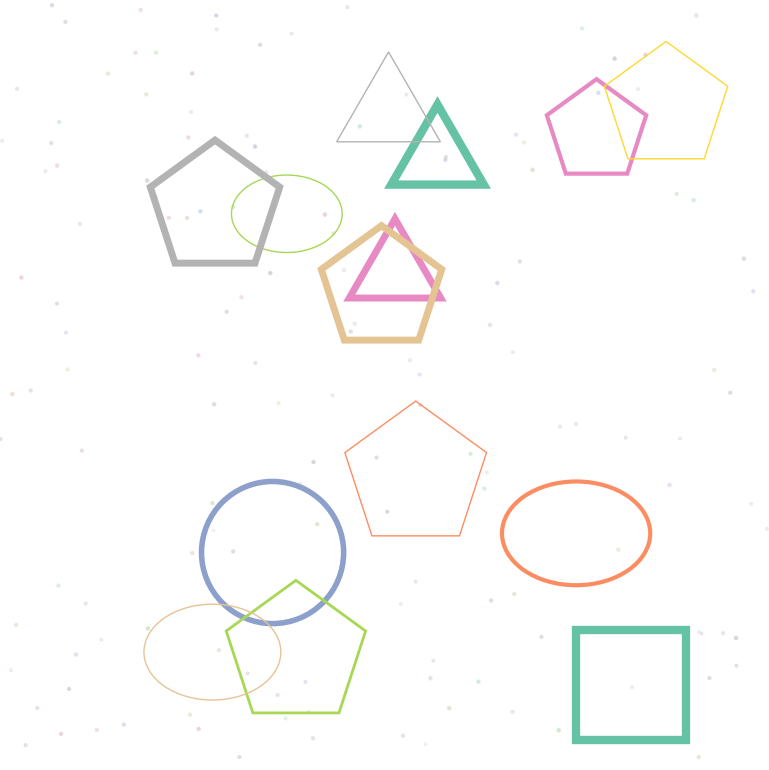[{"shape": "triangle", "thickness": 3, "radius": 0.35, "center": [0.568, 0.795]}, {"shape": "square", "thickness": 3, "radius": 0.36, "center": [0.819, 0.11]}, {"shape": "oval", "thickness": 1.5, "radius": 0.48, "center": [0.748, 0.307]}, {"shape": "pentagon", "thickness": 0.5, "radius": 0.48, "center": [0.54, 0.382]}, {"shape": "circle", "thickness": 2, "radius": 0.46, "center": [0.354, 0.282]}, {"shape": "triangle", "thickness": 2.5, "radius": 0.34, "center": [0.513, 0.647]}, {"shape": "pentagon", "thickness": 1.5, "radius": 0.34, "center": [0.775, 0.829]}, {"shape": "pentagon", "thickness": 1, "radius": 0.48, "center": [0.384, 0.151]}, {"shape": "oval", "thickness": 0.5, "radius": 0.36, "center": [0.372, 0.722]}, {"shape": "pentagon", "thickness": 0.5, "radius": 0.42, "center": [0.865, 0.862]}, {"shape": "oval", "thickness": 0.5, "radius": 0.44, "center": [0.276, 0.153]}, {"shape": "pentagon", "thickness": 2.5, "radius": 0.41, "center": [0.495, 0.625]}, {"shape": "pentagon", "thickness": 2.5, "radius": 0.44, "center": [0.279, 0.73]}, {"shape": "triangle", "thickness": 0.5, "radius": 0.39, "center": [0.505, 0.855]}]